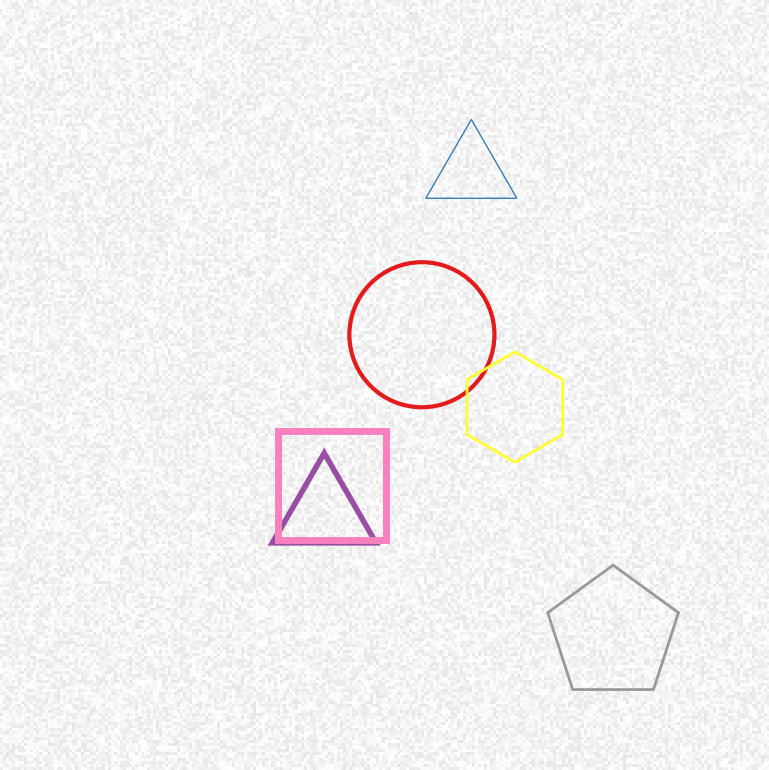[{"shape": "circle", "thickness": 1.5, "radius": 0.47, "center": [0.548, 0.565]}, {"shape": "triangle", "thickness": 0.5, "radius": 0.34, "center": [0.612, 0.777]}, {"shape": "triangle", "thickness": 2, "radius": 0.39, "center": [0.421, 0.334]}, {"shape": "hexagon", "thickness": 1, "radius": 0.36, "center": [0.669, 0.471]}, {"shape": "square", "thickness": 2.5, "radius": 0.35, "center": [0.431, 0.369]}, {"shape": "pentagon", "thickness": 1, "radius": 0.45, "center": [0.796, 0.177]}]